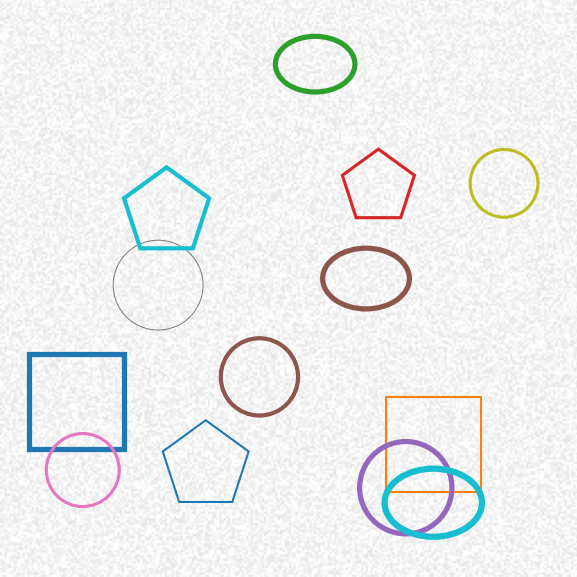[{"shape": "square", "thickness": 2.5, "radius": 0.41, "center": [0.133, 0.305]}, {"shape": "pentagon", "thickness": 1, "radius": 0.39, "center": [0.356, 0.193]}, {"shape": "square", "thickness": 1, "radius": 0.41, "center": [0.751, 0.229]}, {"shape": "oval", "thickness": 2.5, "radius": 0.34, "center": [0.546, 0.888]}, {"shape": "pentagon", "thickness": 1.5, "radius": 0.33, "center": [0.655, 0.675]}, {"shape": "circle", "thickness": 2.5, "radius": 0.4, "center": [0.703, 0.155]}, {"shape": "circle", "thickness": 2, "radius": 0.33, "center": [0.449, 0.347]}, {"shape": "oval", "thickness": 2.5, "radius": 0.38, "center": [0.634, 0.517]}, {"shape": "circle", "thickness": 1.5, "radius": 0.32, "center": [0.143, 0.185]}, {"shape": "circle", "thickness": 0.5, "radius": 0.39, "center": [0.274, 0.505]}, {"shape": "circle", "thickness": 1.5, "radius": 0.29, "center": [0.873, 0.682]}, {"shape": "pentagon", "thickness": 2, "radius": 0.39, "center": [0.288, 0.632]}, {"shape": "oval", "thickness": 3, "radius": 0.42, "center": [0.75, 0.129]}]